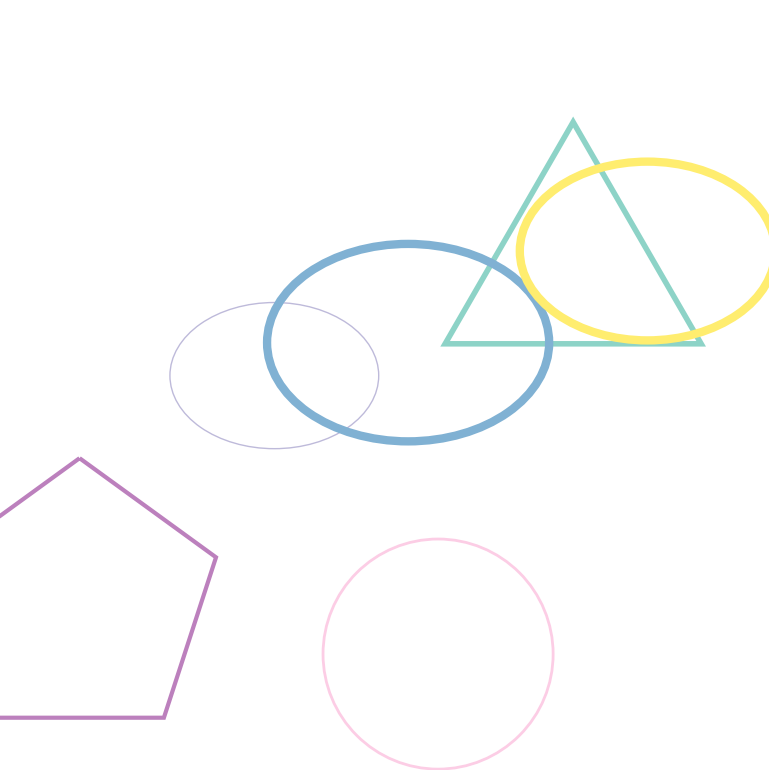[{"shape": "triangle", "thickness": 2, "radius": 0.96, "center": [0.744, 0.649]}, {"shape": "oval", "thickness": 0.5, "radius": 0.68, "center": [0.356, 0.512]}, {"shape": "oval", "thickness": 3, "radius": 0.92, "center": [0.53, 0.555]}, {"shape": "circle", "thickness": 1, "radius": 0.75, "center": [0.569, 0.151]}, {"shape": "pentagon", "thickness": 1.5, "radius": 0.93, "center": [0.103, 0.219]}, {"shape": "oval", "thickness": 3, "radius": 0.83, "center": [0.841, 0.674]}]